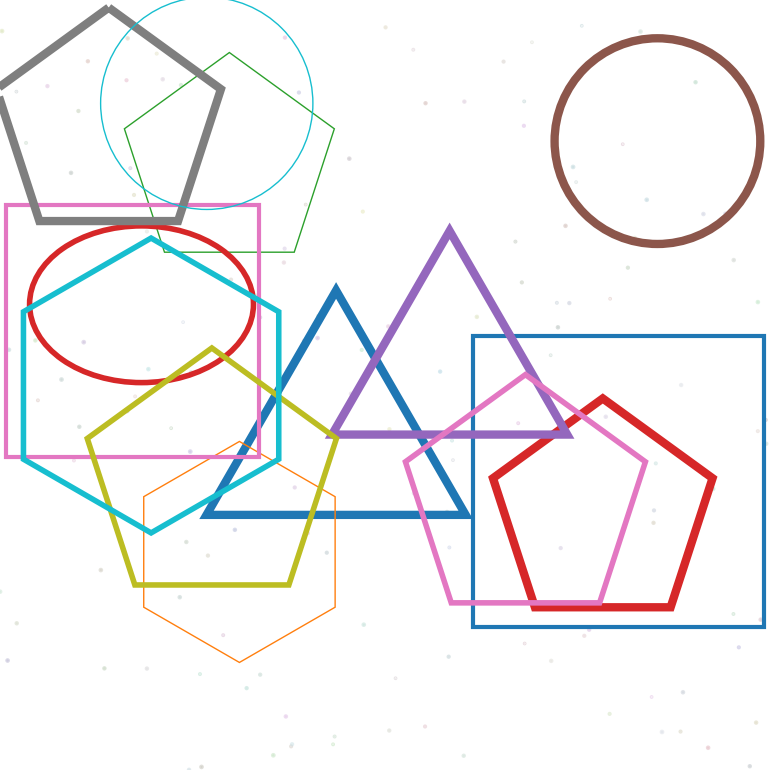[{"shape": "triangle", "thickness": 3, "radius": 0.97, "center": [0.436, 0.428]}, {"shape": "square", "thickness": 1.5, "radius": 0.94, "center": [0.804, 0.375]}, {"shape": "hexagon", "thickness": 0.5, "radius": 0.72, "center": [0.311, 0.283]}, {"shape": "pentagon", "thickness": 0.5, "radius": 0.72, "center": [0.298, 0.788]}, {"shape": "pentagon", "thickness": 3, "radius": 0.75, "center": [0.783, 0.333]}, {"shape": "oval", "thickness": 2, "radius": 0.73, "center": [0.184, 0.605]}, {"shape": "triangle", "thickness": 3, "radius": 0.88, "center": [0.584, 0.524]}, {"shape": "circle", "thickness": 3, "radius": 0.67, "center": [0.854, 0.817]}, {"shape": "pentagon", "thickness": 2, "radius": 0.82, "center": [0.682, 0.35]}, {"shape": "square", "thickness": 1.5, "radius": 0.82, "center": [0.172, 0.57]}, {"shape": "pentagon", "thickness": 3, "radius": 0.77, "center": [0.141, 0.837]}, {"shape": "pentagon", "thickness": 2, "radius": 0.85, "center": [0.275, 0.378]}, {"shape": "circle", "thickness": 0.5, "radius": 0.69, "center": [0.269, 0.866]}, {"shape": "hexagon", "thickness": 2, "radius": 0.96, "center": [0.196, 0.499]}]